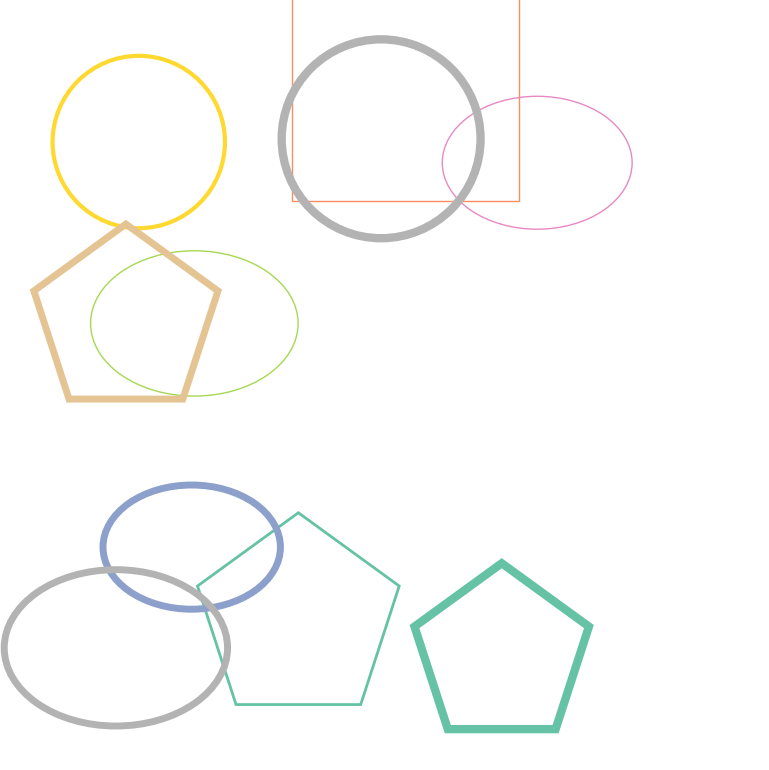[{"shape": "pentagon", "thickness": 3, "radius": 0.6, "center": [0.652, 0.149]}, {"shape": "pentagon", "thickness": 1, "radius": 0.69, "center": [0.387, 0.196]}, {"shape": "square", "thickness": 0.5, "radius": 0.74, "center": [0.527, 0.886]}, {"shape": "oval", "thickness": 2.5, "radius": 0.58, "center": [0.249, 0.289]}, {"shape": "oval", "thickness": 0.5, "radius": 0.62, "center": [0.698, 0.789]}, {"shape": "oval", "thickness": 0.5, "radius": 0.67, "center": [0.252, 0.58]}, {"shape": "circle", "thickness": 1.5, "radius": 0.56, "center": [0.18, 0.816]}, {"shape": "pentagon", "thickness": 2.5, "radius": 0.63, "center": [0.164, 0.583]}, {"shape": "oval", "thickness": 2.5, "radius": 0.73, "center": [0.15, 0.159]}, {"shape": "circle", "thickness": 3, "radius": 0.65, "center": [0.495, 0.82]}]